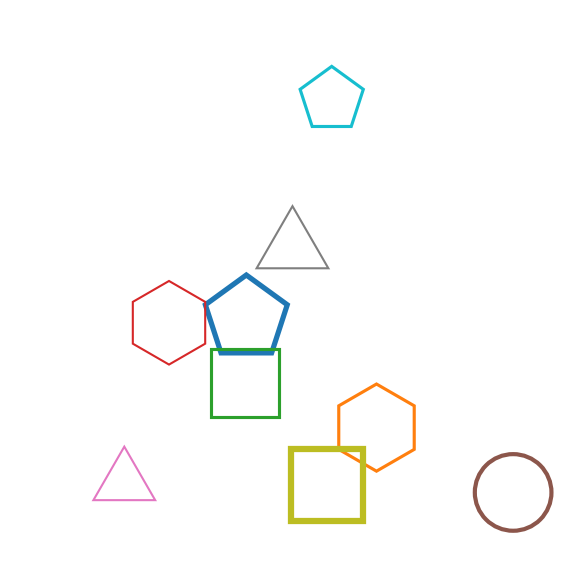[{"shape": "pentagon", "thickness": 2.5, "radius": 0.37, "center": [0.427, 0.448]}, {"shape": "hexagon", "thickness": 1.5, "radius": 0.38, "center": [0.652, 0.259]}, {"shape": "square", "thickness": 1.5, "radius": 0.29, "center": [0.424, 0.337]}, {"shape": "hexagon", "thickness": 1, "radius": 0.36, "center": [0.293, 0.44]}, {"shape": "circle", "thickness": 2, "radius": 0.33, "center": [0.889, 0.146]}, {"shape": "triangle", "thickness": 1, "radius": 0.31, "center": [0.215, 0.164]}, {"shape": "triangle", "thickness": 1, "radius": 0.36, "center": [0.506, 0.57]}, {"shape": "square", "thickness": 3, "radius": 0.31, "center": [0.566, 0.159]}, {"shape": "pentagon", "thickness": 1.5, "radius": 0.29, "center": [0.574, 0.827]}]